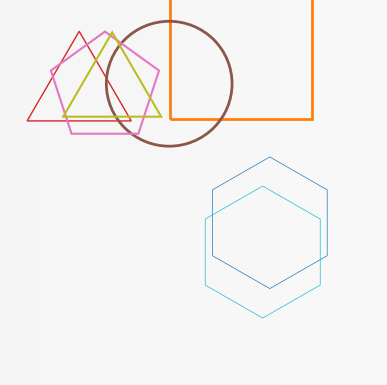[{"shape": "hexagon", "thickness": 0.5, "radius": 0.85, "center": [0.696, 0.421]}, {"shape": "square", "thickness": 2, "radius": 0.92, "center": [0.622, 0.875]}, {"shape": "triangle", "thickness": 1, "radius": 0.78, "center": [0.204, 0.764]}, {"shape": "circle", "thickness": 2, "radius": 0.81, "center": [0.437, 0.782]}, {"shape": "pentagon", "thickness": 1.5, "radius": 0.73, "center": [0.271, 0.771]}, {"shape": "triangle", "thickness": 1.5, "radius": 0.73, "center": [0.29, 0.77]}, {"shape": "hexagon", "thickness": 0.5, "radius": 0.86, "center": [0.678, 0.345]}]